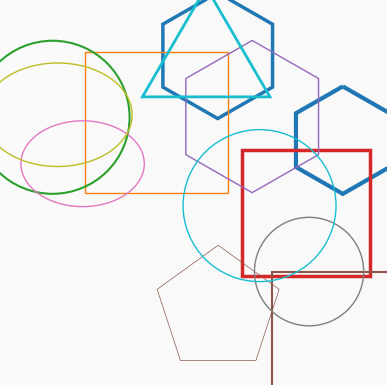[{"shape": "hexagon", "thickness": 2.5, "radius": 0.82, "center": [0.562, 0.855]}, {"shape": "hexagon", "thickness": 3, "radius": 0.7, "center": [0.885, 0.636]}, {"shape": "square", "thickness": 1, "radius": 0.92, "center": [0.403, 0.682]}, {"shape": "circle", "thickness": 1.5, "radius": 0.99, "center": [0.136, 0.695]}, {"shape": "square", "thickness": 2.5, "radius": 0.82, "center": [0.79, 0.448]}, {"shape": "hexagon", "thickness": 1, "radius": 0.99, "center": [0.651, 0.697]}, {"shape": "pentagon", "thickness": 0.5, "radius": 0.83, "center": [0.563, 0.197]}, {"shape": "square", "thickness": 1.5, "radius": 0.77, "center": [0.856, 0.138]}, {"shape": "oval", "thickness": 1, "radius": 0.8, "center": [0.213, 0.575]}, {"shape": "circle", "thickness": 1, "radius": 0.7, "center": [0.798, 0.295]}, {"shape": "oval", "thickness": 1, "radius": 0.96, "center": [0.149, 0.702]}, {"shape": "circle", "thickness": 1, "radius": 0.99, "center": [0.67, 0.466]}, {"shape": "triangle", "thickness": 2, "radius": 0.95, "center": [0.532, 0.843]}]